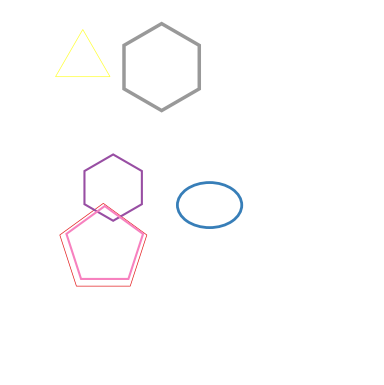[{"shape": "pentagon", "thickness": 0.5, "radius": 0.59, "center": [0.268, 0.353]}, {"shape": "oval", "thickness": 2, "radius": 0.42, "center": [0.544, 0.467]}, {"shape": "hexagon", "thickness": 1.5, "radius": 0.43, "center": [0.294, 0.513]}, {"shape": "triangle", "thickness": 0.5, "radius": 0.41, "center": [0.215, 0.842]}, {"shape": "pentagon", "thickness": 1.5, "radius": 0.52, "center": [0.272, 0.36]}, {"shape": "hexagon", "thickness": 2.5, "radius": 0.56, "center": [0.42, 0.826]}]